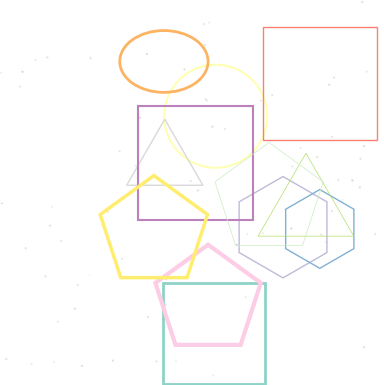[{"shape": "square", "thickness": 2, "radius": 0.66, "center": [0.556, 0.133]}, {"shape": "circle", "thickness": 1.5, "radius": 0.67, "center": [0.56, 0.698]}, {"shape": "hexagon", "thickness": 1, "radius": 0.66, "center": [0.735, 0.41]}, {"shape": "square", "thickness": 1, "radius": 0.74, "center": [0.831, 0.783]}, {"shape": "hexagon", "thickness": 1, "radius": 0.51, "center": [0.831, 0.405]}, {"shape": "oval", "thickness": 2, "radius": 0.57, "center": [0.426, 0.84]}, {"shape": "triangle", "thickness": 0.5, "radius": 0.72, "center": [0.795, 0.458]}, {"shape": "pentagon", "thickness": 3, "radius": 0.72, "center": [0.54, 0.221]}, {"shape": "triangle", "thickness": 1, "radius": 0.57, "center": [0.428, 0.576]}, {"shape": "square", "thickness": 1.5, "radius": 0.74, "center": [0.508, 0.576]}, {"shape": "pentagon", "thickness": 0.5, "radius": 0.74, "center": [0.699, 0.482]}, {"shape": "pentagon", "thickness": 2.5, "radius": 0.73, "center": [0.4, 0.397]}]